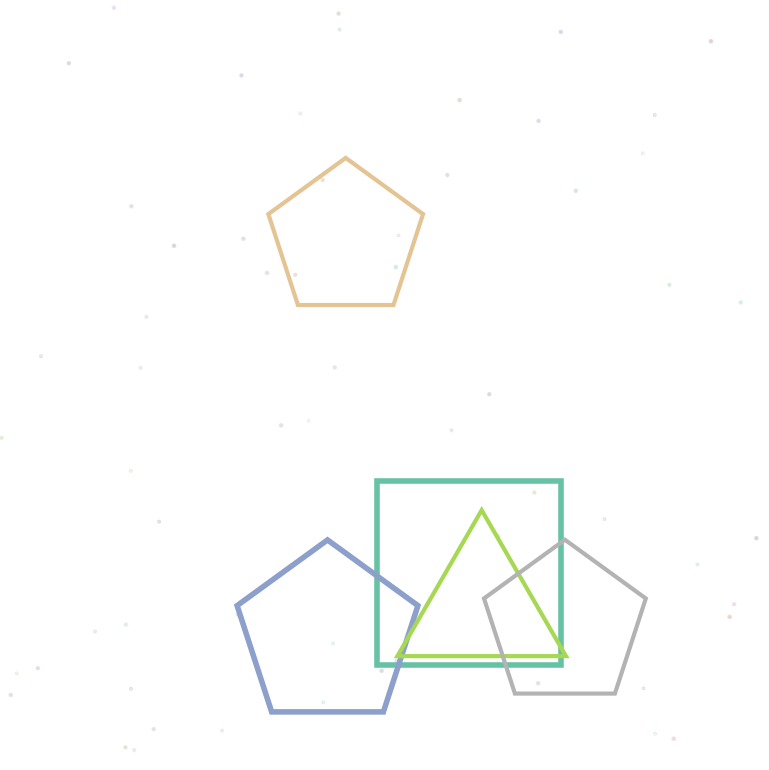[{"shape": "square", "thickness": 2, "radius": 0.6, "center": [0.609, 0.256]}, {"shape": "pentagon", "thickness": 2, "radius": 0.62, "center": [0.425, 0.175]}, {"shape": "triangle", "thickness": 1.5, "radius": 0.63, "center": [0.626, 0.211]}, {"shape": "pentagon", "thickness": 1.5, "radius": 0.53, "center": [0.449, 0.689]}, {"shape": "pentagon", "thickness": 1.5, "radius": 0.55, "center": [0.734, 0.189]}]